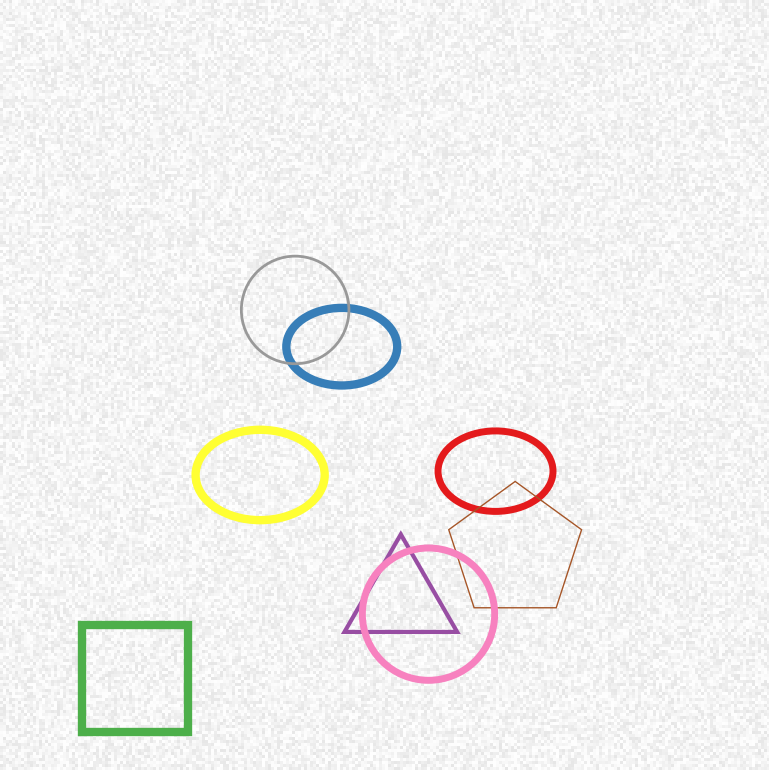[{"shape": "oval", "thickness": 2.5, "radius": 0.37, "center": [0.644, 0.388]}, {"shape": "oval", "thickness": 3, "radius": 0.36, "center": [0.444, 0.55]}, {"shape": "square", "thickness": 3, "radius": 0.35, "center": [0.175, 0.119]}, {"shape": "triangle", "thickness": 1.5, "radius": 0.42, "center": [0.521, 0.222]}, {"shape": "oval", "thickness": 3, "radius": 0.42, "center": [0.338, 0.383]}, {"shape": "pentagon", "thickness": 0.5, "radius": 0.45, "center": [0.669, 0.284]}, {"shape": "circle", "thickness": 2.5, "radius": 0.43, "center": [0.557, 0.202]}, {"shape": "circle", "thickness": 1, "radius": 0.35, "center": [0.383, 0.597]}]